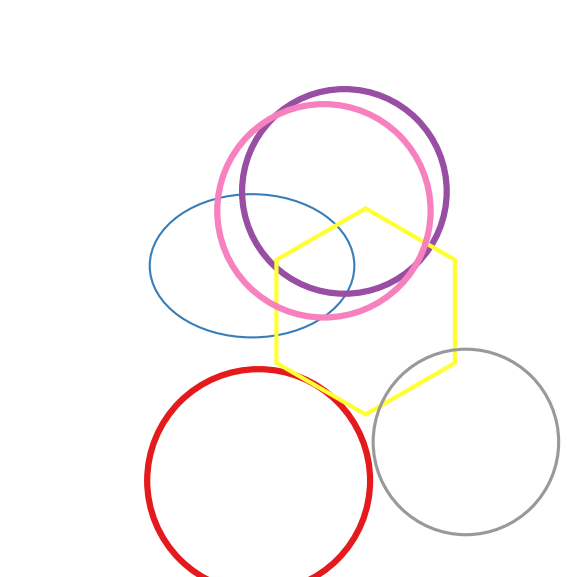[{"shape": "circle", "thickness": 3, "radius": 0.96, "center": [0.448, 0.167]}, {"shape": "oval", "thickness": 1, "radius": 0.89, "center": [0.436, 0.539]}, {"shape": "circle", "thickness": 3, "radius": 0.89, "center": [0.596, 0.668]}, {"shape": "hexagon", "thickness": 2, "radius": 0.89, "center": [0.633, 0.46]}, {"shape": "circle", "thickness": 3, "radius": 0.92, "center": [0.561, 0.634]}, {"shape": "circle", "thickness": 1.5, "radius": 0.8, "center": [0.807, 0.234]}]